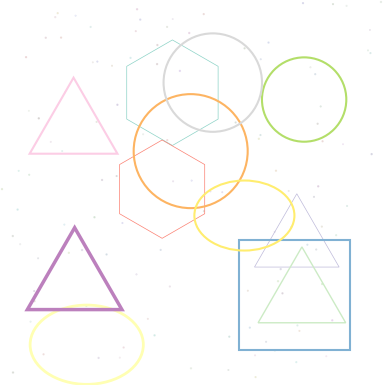[{"shape": "hexagon", "thickness": 0.5, "radius": 0.69, "center": [0.448, 0.759]}, {"shape": "oval", "thickness": 2, "radius": 0.74, "center": [0.225, 0.105]}, {"shape": "triangle", "thickness": 0.5, "radius": 0.63, "center": [0.771, 0.37]}, {"shape": "hexagon", "thickness": 0.5, "radius": 0.64, "center": [0.421, 0.509]}, {"shape": "square", "thickness": 1.5, "radius": 0.72, "center": [0.765, 0.234]}, {"shape": "circle", "thickness": 1.5, "radius": 0.74, "center": [0.495, 0.607]}, {"shape": "circle", "thickness": 1.5, "radius": 0.55, "center": [0.79, 0.741]}, {"shape": "triangle", "thickness": 1.5, "radius": 0.66, "center": [0.191, 0.667]}, {"shape": "circle", "thickness": 1.5, "radius": 0.64, "center": [0.553, 0.785]}, {"shape": "triangle", "thickness": 2.5, "radius": 0.71, "center": [0.194, 0.267]}, {"shape": "triangle", "thickness": 1, "radius": 0.66, "center": [0.784, 0.227]}, {"shape": "oval", "thickness": 1.5, "radius": 0.65, "center": [0.635, 0.44]}]